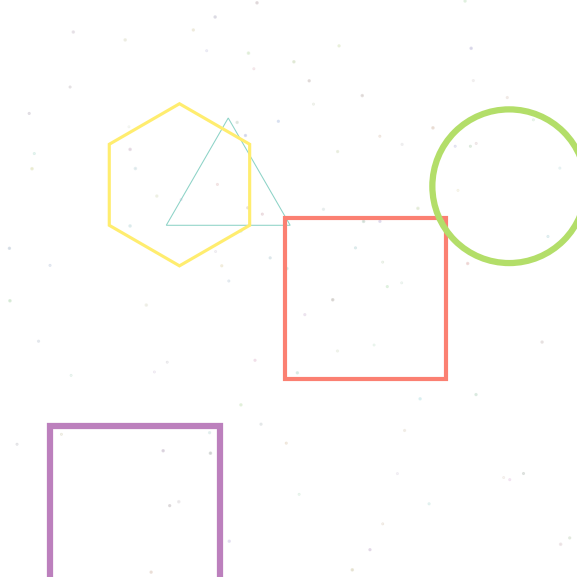[{"shape": "triangle", "thickness": 0.5, "radius": 0.62, "center": [0.395, 0.671]}, {"shape": "square", "thickness": 2, "radius": 0.7, "center": [0.632, 0.482]}, {"shape": "circle", "thickness": 3, "radius": 0.67, "center": [0.882, 0.677]}, {"shape": "square", "thickness": 3, "radius": 0.74, "center": [0.234, 0.114]}, {"shape": "hexagon", "thickness": 1.5, "radius": 0.7, "center": [0.311, 0.679]}]